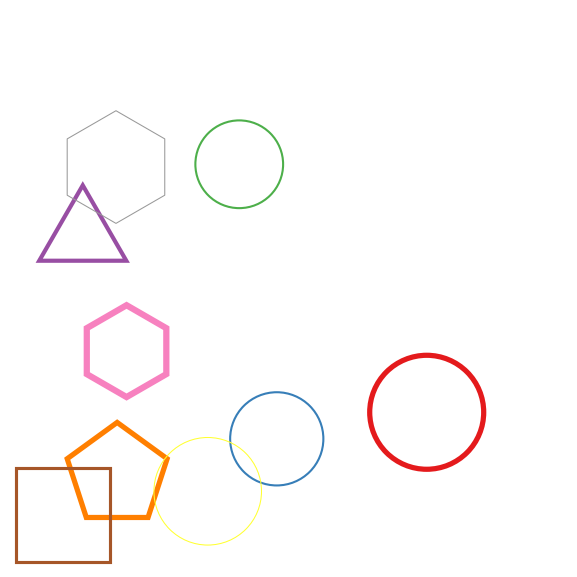[{"shape": "circle", "thickness": 2.5, "radius": 0.49, "center": [0.739, 0.285]}, {"shape": "circle", "thickness": 1, "radius": 0.4, "center": [0.479, 0.239]}, {"shape": "circle", "thickness": 1, "radius": 0.38, "center": [0.414, 0.715]}, {"shape": "triangle", "thickness": 2, "radius": 0.44, "center": [0.143, 0.591]}, {"shape": "pentagon", "thickness": 2.5, "radius": 0.45, "center": [0.203, 0.177]}, {"shape": "circle", "thickness": 0.5, "radius": 0.47, "center": [0.36, 0.148]}, {"shape": "square", "thickness": 1.5, "radius": 0.41, "center": [0.109, 0.107]}, {"shape": "hexagon", "thickness": 3, "radius": 0.4, "center": [0.219, 0.391]}, {"shape": "hexagon", "thickness": 0.5, "radius": 0.49, "center": [0.201, 0.71]}]